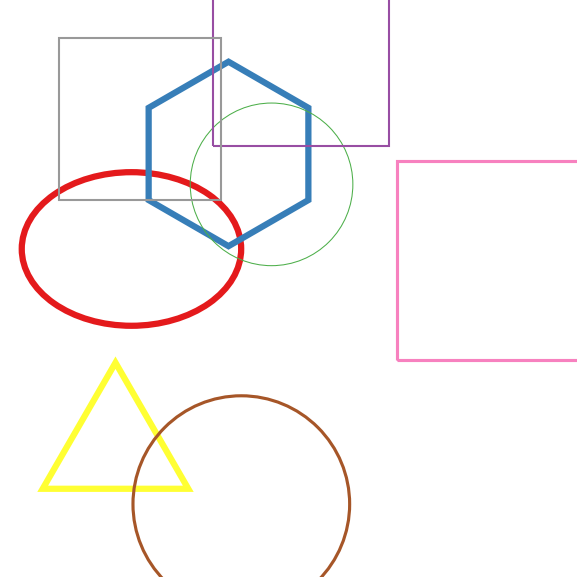[{"shape": "oval", "thickness": 3, "radius": 0.95, "center": [0.228, 0.568]}, {"shape": "hexagon", "thickness": 3, "radius": 0.8, "center": [0.396, 0.733]}, {"shape": "circle", "thickness": 0.5, "radius": 0.7, "center": [0.47, 0.68]}, {"shape": "square", "thickness": 1, "radius": 0.76, "center": [0.522, 0.898]}, {"shape": "triangle", "thickness": 3, "radius": 0.73, "center": [0.2, 0.226]}, {"shape": "circle", "thickness": 1.5, "radius": 0.94, "center": [0.418, 0.126]}, {"shape": "square", "thickness": 1.5, "radius": 0.86, "center": [0.86, 0.548]}, {"shape": "square", "thickness": 1, "radius": 0.7, "center": [0.242, 0.794]}]